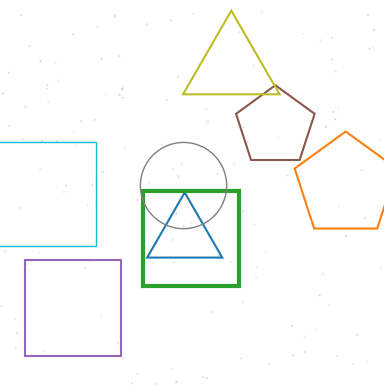[{"shape": "triangle", "thickness": 1.5, "radius": 0.56, "center": [0.48, 0.387]}, {"shape": "pentagon", "thickness": 1.5, "radius": 0.7, "center": [0.898, 0.519]}, {"shape": "square", "thickness": 3, "radius": 0.62, "center": [0.496, 0.381]}, {"shape": "square", "thickness": 1.5, "radius": 0.63, "center": [0.19, 0.2]}, {"shape": "pentagon", "thickness": 1.5, "radius": 0.54, "center": [0.715, 0.671]}, {"shape": "circle", "thickness": 1, "radius": 0.56, "center": [0.477, 0.518]}, {"shape": "triangle", "thickness": 1.5, "radius": 0.72, "center": [0.601, 0.827]}, {"shape": "square", "thickness": 1, "radius": 0.68, "center": [0.114, 0.496]}]